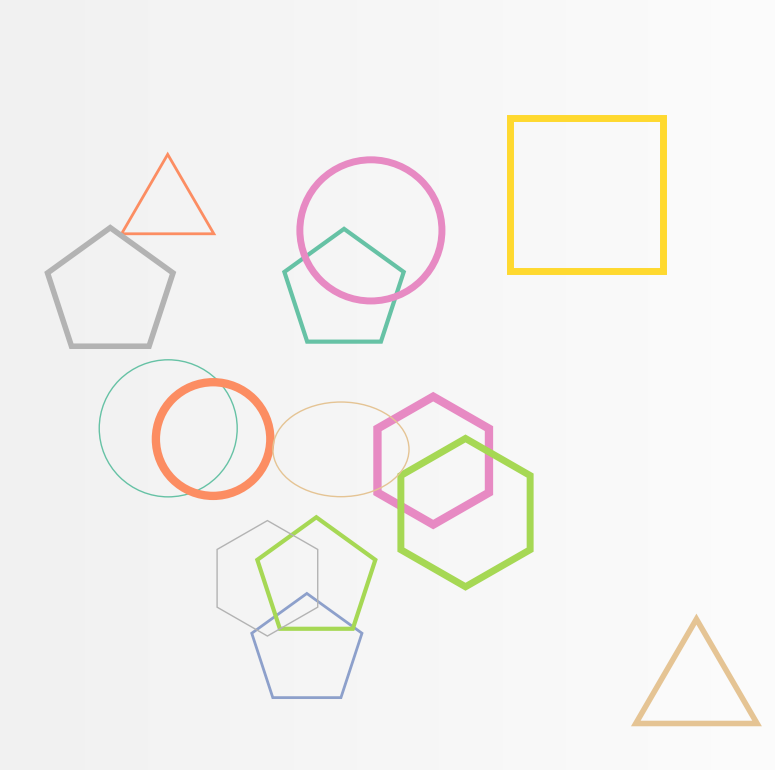[{"shape": "pentagon", "thickness": 1.5, "radius": 0.4, "center": [0.444, 0.622]}, {"shape": "circle", "thickness": 0.5, "radius": 0.45, "center": [0.217, 0.444]}, {"shape": "triangle", "thickness": 1, "radius": 0.34, "center": [0.216, 0.731]}, {"shape": "circle", "thickness": 3, "radius": 0.37, "center": [0.275, 0.43]}, {"shape": "pentagon", "thickness": 1, "radius": 0.37, "center": [0.396, 0.154]}, {"shape": "hexagon", "thickness": 3, "radius": 0.42, "center": [0.559, 0.402]}, {"shape": "circle", "thickness": 2.5, "radius": 0.46, "center": [0.479, 0.701]}, {"shape": "pentagon", "thickness": 1.5, "radius": 0.4, "center": [0.408, 0.248]}, {"shape": "hexagon", "thickness": 2.5, "radius": 0.48, "center": [0.601, 0.334]}, {"shape": "square", "thickness": 2.5, "radius": 0.49, "center": [0.757, 0.747]}, {"shape": "triangle", "thickness": 2, "radius": 0.45, "center": [0.899, 0.106]}, {"shape": "oval", "thickness": 0.5, "radius": 0.44, "center": [0.44, 0.416]}, {"shape": "hexagon", "thickness": 0.5, "radius": 0.37, "center": [0.345, 0.249]}, {"shape": "pentagon", "thickness": 2, "radius": 0.43, "center": [0.142, 0.619]}]